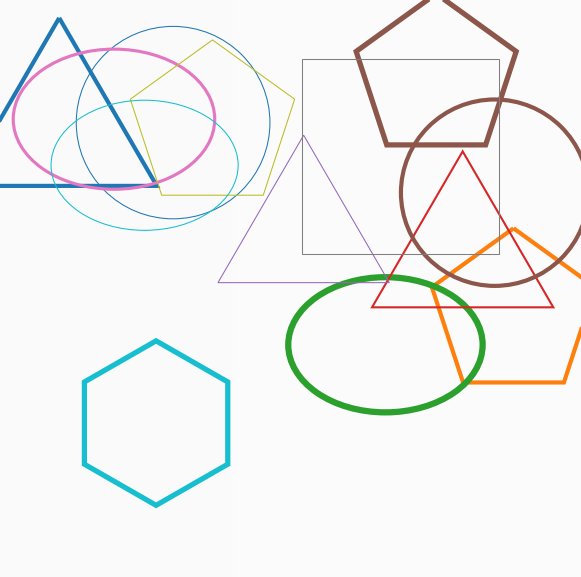[{"shape": "triangle", "thickness": 2, "radius": 0.97, "center": [0.102, 0.774]}, {"shape": "circle", "thickness": 0.5, "radius": 0.83, "center": [0.298, 0.787]}, {"shape": "pentagon", "thickness": 2, "radius": 0.74, "center": [0.883, 0.456]}, {"shape": "oval", "thickness": 3, "radius": 0.84, "center": [0.663, 0.402]}, {"shape": "triangle", "thickness": 1, "radius": 0.9, "center": [0.796, 0.557]}, {"shape": "triangle", "thickness": 0.5, "radius": 0.85, "center": [0.522, 0.595]}, {"shape": "circle", "thickness": 2, "radius": 0.81, "center": [0.851, 0.665]}, {"shape": "pentagon", "thickness": 2.5, "radius": 0.72, "center": [0.75, 0.865]}, {"shape": "oval", "thickness": 1.5, "radius": 0.87, "center": [0.196, 0.793]}, {"shape": "square", "thickness": 0.5, "radius": 0.85, "center": [0.689, 0.728]}, {"shape": "pentagon", "thickness": 0.5, "radius": 0.74, "center": [0.366, 0.781]}, {"shape": "hexagon", "thickness": 2.5, "radius": 0.71, "center": [0.269, 0.267]}, {"shape": "oval", "thickness": 0.5, "radius": 0.8, "center": [0.249, 0.713]}]